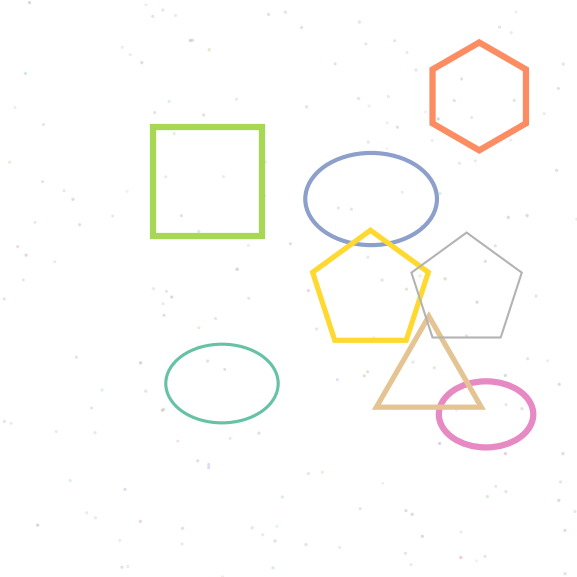[{"shape": "oval", "thickness": 1.5, "radius": 0.49, "center": [0.384, 0.335]}, {"shape": "hexagon", "thickness": 3, "radius": 0.47, "center": [0.83, 0.832]}, {"shape": "oval", "thickness": 2, "radius": 0.57, "center": [0.643, 0.654]}, {"shape": "oval", "thickness": 3, "radius": 0.41, "center": [0.842, 0.282]}, {"shape": "square", "thickness": 3, "radius": 0.47, "center": [0.36, 0.685]}, {"shape": "pentagon", "thickness": 2.5, "radius": 0.53, "center": [0.641, 0.495]}, {"shape": "triangle", "thickness": 2.5, "radius": 0.52, "center": [0.743, 0.347]}, {"shape": "pentagon", "thickness": 1, "radius": 0.5, "center": [0.808, 0.496]}]